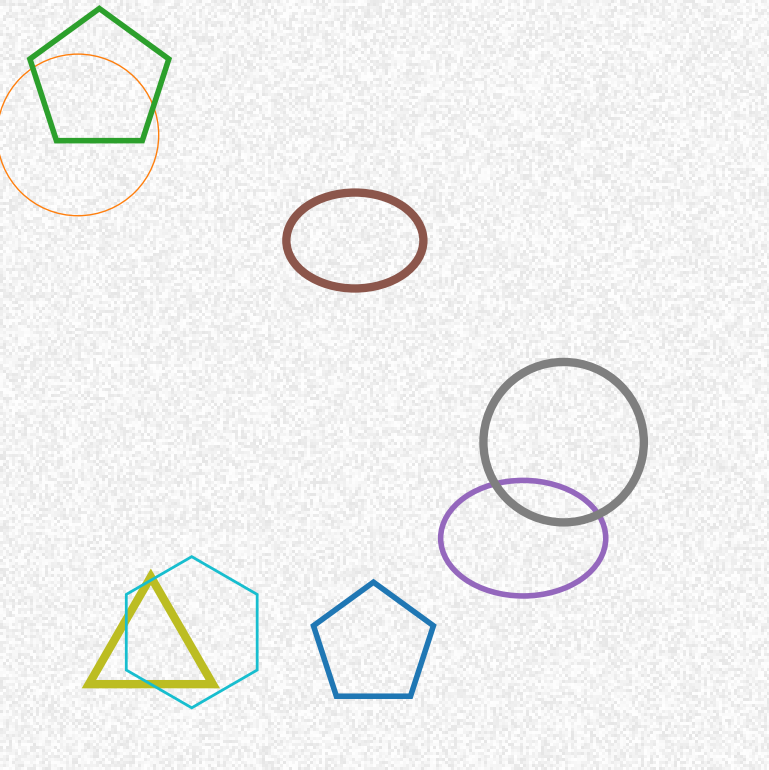[{"shape": "pentagon", "thickness": 2, "radius": 0.41, "center": [0.485, 0.162]}, {"shape": "circle", "thickness": 0.5, "radius": 0.52, "center": [0.101, 0.825]}, {"shape": "pentagon", "thickness": 2, "radius": 0.47, "center": [0.129, 0.894]}, {"shape": "oval", "thickness": 2, "radius": 0.54, "center": [0.679, 0.301]}, {"shape": "oval", "thickness": 3, "radius": 0.44, "center": [0.461, 0.688]}, {"shape": "circle", "thickness": 3, "radius": 0.52, "center": [0.732, 0.426]}, {"shape": "triangle", "thickness": 3, "radius": 0.46, "center": [0.196, 0.158]}, {"shape": "hexagon", "thickness": 1, "radius": 0.49, "center": [0.249, 0.179]}]